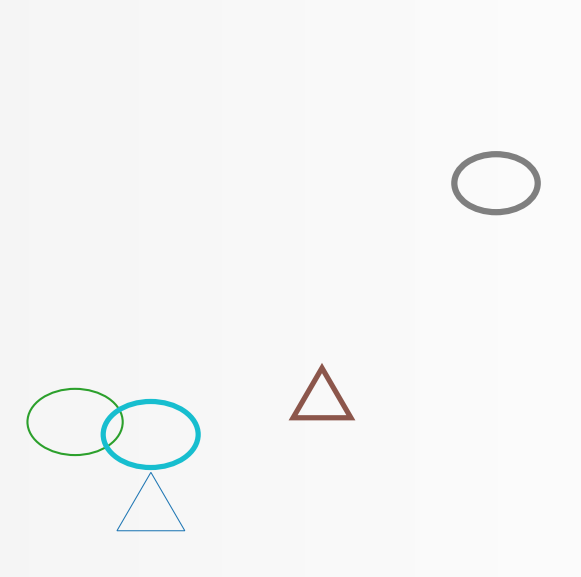[{"shape": "triangle", "thickness": 0.5, "radius": 0.34, "center": [0.26, 0.114]}, {"shape": "oval", "thickness": 1, "radius": 0.41, "center": [0.129, 0.268]}, {"shape": "triangle", "thickness": 2.5, "radius": 0.29, "center": [0.554, 0.304]}, {"shape": "oval", "thickness": 3, "radius": 0.36, "center": [0.853, 0.682]}, {"shape": "oval", "thickness": 2.5, "radius": 0.41, "center": [0.259, 0.247]}]